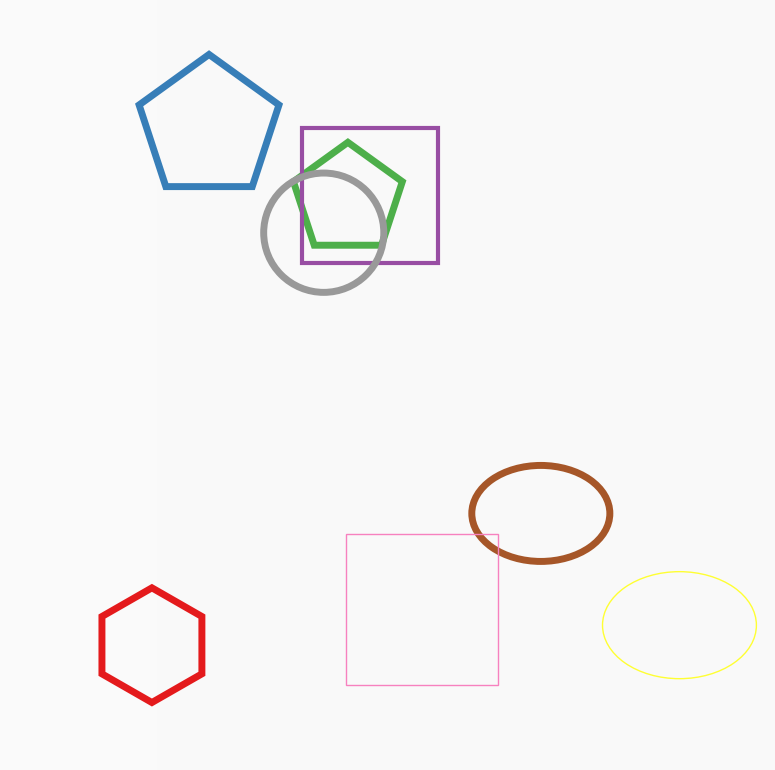[{"shape": "hexagon", "thickness": 2.5, "radius": 0.37, "center": [0.196, 0.162]}, {"shape": "pentagon", "thickness": 2.5, "radius": 0.47, "center": [0.27, 0.834]}, {"shape": "pentagon", "thickness": 2.5, "radius": 0.37, "center": [0.449, 0.741]}, {"shape": "square", "thickness": 1.5, "radius": 0.44, "center": [0.477, 0.746]}, {"shape": "oval", "thickness": 0.5, "radius": 0.5, "center": [0.877, 0.188]}, {"shape": "oval", "thickness": 2.5, "radius": 0.45, "center": [0.698, 0.333]}, {"shape": "square", "thickness": 0.5, "radius": 0.49, "center": [0.545, 0.208]}, {"shape": "circle", "thickness": 2.5, "radius": 0.39, "center": [0.418, 0.698]}]